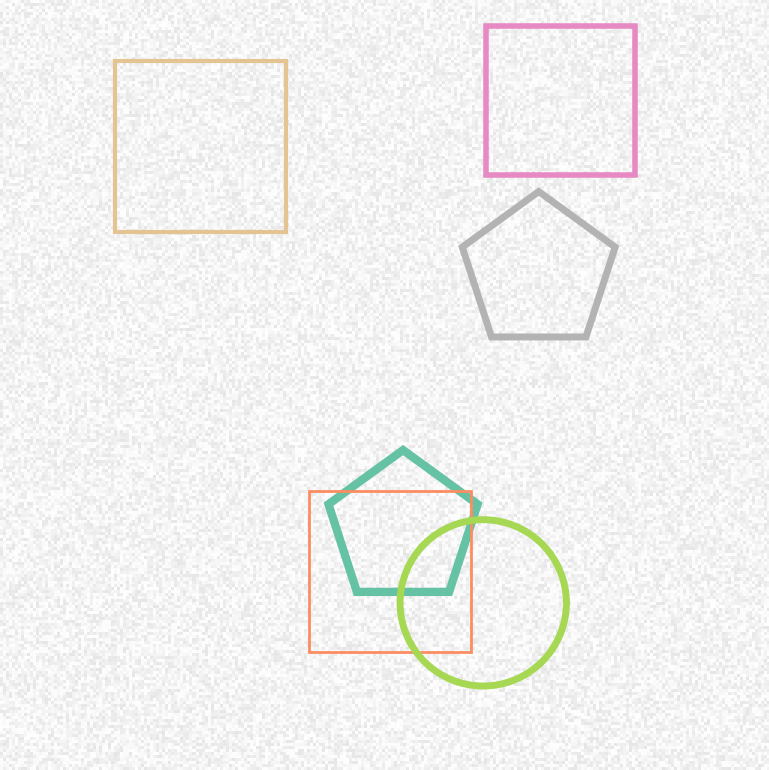[{"shape": "pentagon", "thickness": 3, "radius": 0.51, "center": [0.523, 0.314]}, {"shape": "square", "thickness": 1, "radius": 0.52, "center": [0.507, 0.258]}, {"shape": "square", "thickness": 2, "radius": 0.48, "center": [0.728, 0.869]}, {"shape": "circle", "thickness": 2.5, "radius": 0.54, "center": [0.628, 0.217]}, {"shape": "square", "thickness": 1.5, "radius": 0.55, "center": [0.26, 0.809]}, {"shape": "pentagon", "thickness": 2.5, "radius": 0.52, "center": [0.7, 0.647]}]